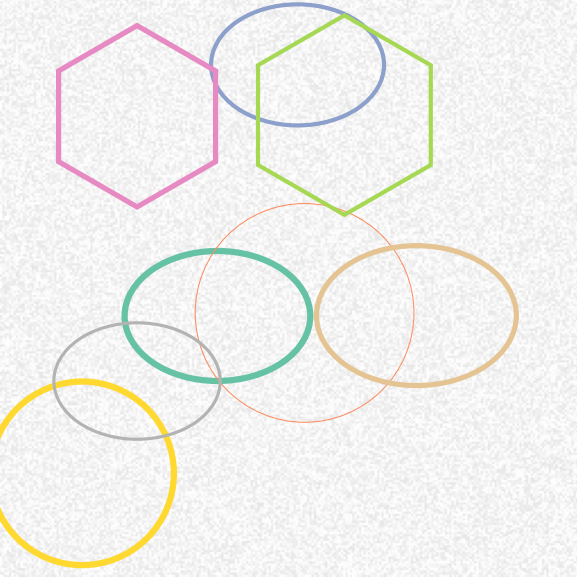[{"shape": "oval", "thickness": 3, "radius": 0.8, "center": [0.377, 0.452]}, {"shape": "circle", "thickness": 0.5, "radius": 0.95, "center": [0.527, 0.457]}, {"shape": "oval", "thickness": 2, "radius": 0.75, "center": [0.515, 0.887]}, {"shape": "hexagon", "thickness": 2.5, "radius": 0.78, "center": [0.237, 0.798]}, {"shape": "hexagon", "thickness": 2, "radius": 0.86, "center": [0.596, 0.8]}, {"shape": "circle", "thickness": 3, "radius": 0.79, "center": [0.142, 0.18]}, {"shape": "oval", "thickness": 2.5, "radius": 0.87, "center": [0.721, 0.453]}, {"shape": "oval", "thickness": 1.5, "radius": 0.72, "center": [0.237, 0.339]}]